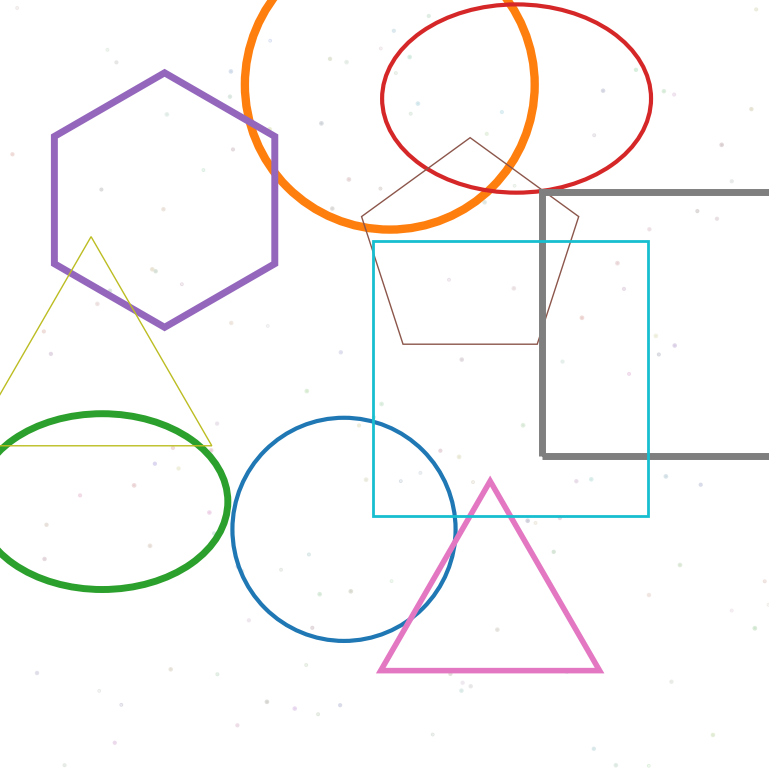[{"shape": "circle", "thickness": 1.5, "radius": 0.72, "center": [0.447, 0.313]}, {"shape": "circle", "thickness": 3, "radius": 0.94, "center": [0.506, 0.89]}, {"shape": "oval", "thickness": 2.5, "radius": 0.82, "center": [0.133, 0.349]}, {"shape": "oval", "thickness": 1.5, "radius": 0.87, "center": [0.671, 0.872]}, {"shape": "hexagon", "thickness": 2.5, "radius": 0.83, "center": [0.214, 0.74]}, {"shape": "pentagon", "thickness": 0.5, "radius": 0.74, "center": [0.611, 0.673]}, {"shape": "triangle", "thickness": 2, "radius": 0.82, "center": [0.637, 0.211]}, {"shape": "square", "thickness": 2.5, "radius": 0.86, "center": [0.875, 0.579]}, {"shape": "triangle", "thickness": 0.5, "radius": 0.91, "center": [0.118, 0.512]}, {"shape": "square", "thickness": 1, "radius": 0.89, "center": [0.663, 0.508]}]